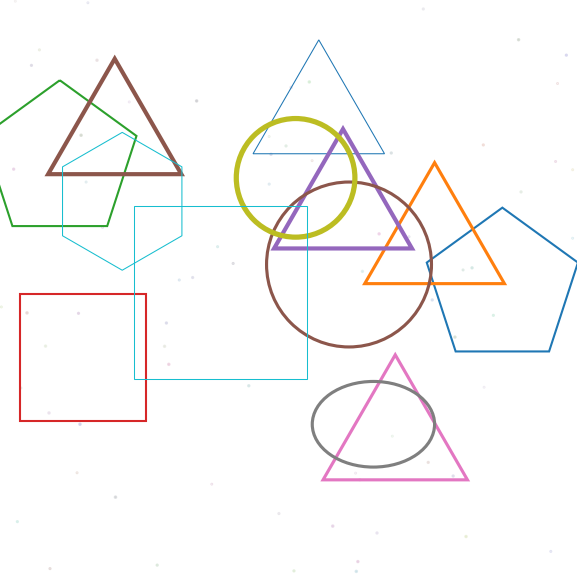[{"shape": "pentagon", "thickness": 1, "radius": 0.69, "center": [0.87, 0.502]}, {"shape": "triangle", "thickness": 0.5, "radius": 0.66, "center": [0.552, 0.799]}, {"shape": "triangle", "thickness": 1.5, "radius": 0.7, "center": [0.753, 0.578]}, {"shape": "pentagon", "thickness": 1, "radius": 0.7, "center": [0.104, 0.721]}, {"shape": "square", "thickness": 1, "radius": 0.55, "center": [0.143, 0.38]}, {"shape": "triangle", "thickness": 2, "radius": 0.69, "center": [0.594, 0.638]}, {"shape": "circle", "thickness": 1.5, "radius": 0.71, "center": [0.604, 0.541]}, {"shape": "triangle", "thickness": 2, "radius": 0.67, "center": [0.199, 0.764]}, {"shape": "triangle", "thickness": 1.5, "radius": 0.72, "center": [0.684, 0.24]}, {"shape": "oval", "thickness": 1.5, "radius": 0.53, "center": [0.647, 0.264]}, {"shape": "circle", "thickness": 2.5, "radius": 0.51, "center": [0.512, 0.691]}, {"shape": "square", "thickness": 0.5, "radius": 0.75, "center": [0.381, 0.492]}, {"shape": "hexagon", "thickness": 0.5, "radius": 0.6, "center": [0.212, 0.651]}]